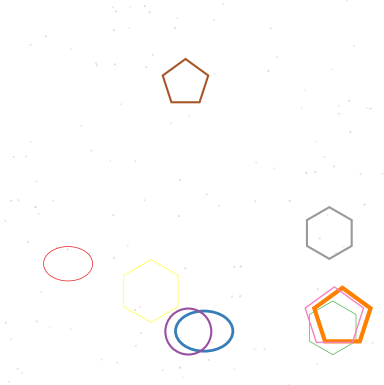[{"shape": "oval", "thickness": 0.5, "radius": 0.32, "center": [0.177, 0.315]}, {"shape": "oval", "thickness": 2, "radius": 0.37, "center": [0.53, 0.14]}, {"shape": "hexagon", "thickness": 0.5, "radius": 0.35, "center": [0.864, 0.148]}, {"shape": "circle", "thickness": 1.5, "radius": 0.3, "center": [0.489, 0.139]}, {"shape": "pentagon", "thickness": 3, "radius": 0.38, "center": [0.889, 0.176]}, {"shape": "hexagon", "thickness": 0.5, "radius": 0.41, "center": [0.392, 0.244]}, {"shape": "pentagon", "thickness": 1.5, "radius": 0.31, "center": [0.482, 0.785]}, {"shape": "pentagon", "thickness": 1, "radius": 0.4, "center": [0.869, 0.175]}, {"shape": "hexagon", "thickness": 1.5, "radius": 0.34, "center": [0.855, 0.395]}]